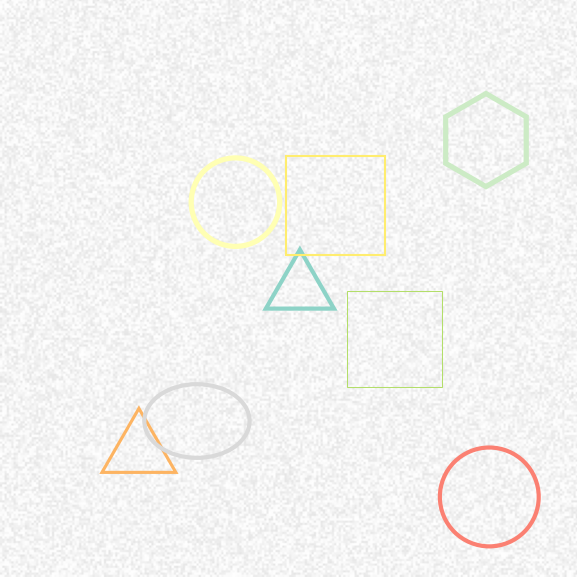[{"shape": "triangle", "thickness": 2, "radius": 0.34, "center": [0.519, 0.499]}, {"shape": "circle", "thickness": 2.5, "radius": 0.38, "center": [0.408, 0.649]}, {"shape": "circle", "thickness": 2, "radius": 0.43, "center": [0.847, 0.139]}, {"shape": "triangle", "thickness": 1.5, "radius": 0.37, "center": [0.241, 0.218]}, {"shape": "square", "thickness": 0.5, "radius": 0.41, "center": [0.683, 0.412]}, {"shape": "oval", "thickness": 2, "radius": 0.46, "center": [0.341, 0.27]}, {"shape": "hexagon", "thickness": 2.5, "radius": 0.4, "center": [0.842, 0.757]}, {"shape": "square", "thickness": 1, "radius": 0.43, "center": [0.581, 0.643]}]